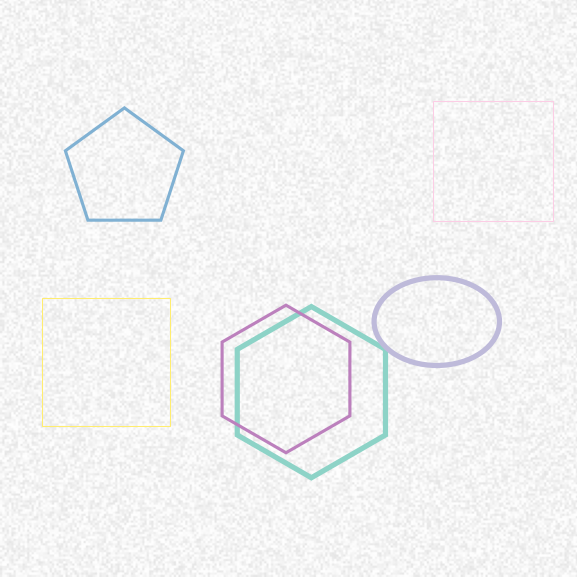[{"shape": "hexagon", "thickness": 2.5, "radius": 0.74, "center": [0.539, 0.32]}, {"shape": "oval", "thickness": 2.5, "radius": 0.54, "center": [0.756, 0.442]}, {"shape": "pentagon", "thickness": 1.5, "radius": 0.54, "center": [0.215, 0.705]}, {"shape": "square", "thickness": 0.5, "radius": 0.52, "center": [0.854, 0.72]}, {"shape": "hexagon", "thickness": 1.5, "radius": 0.64, "center": [0.495, 0.343]}, {"shape": "square", "thickness": 0.5, "radius": 0.56, "center": [0.183, 0.372]}]